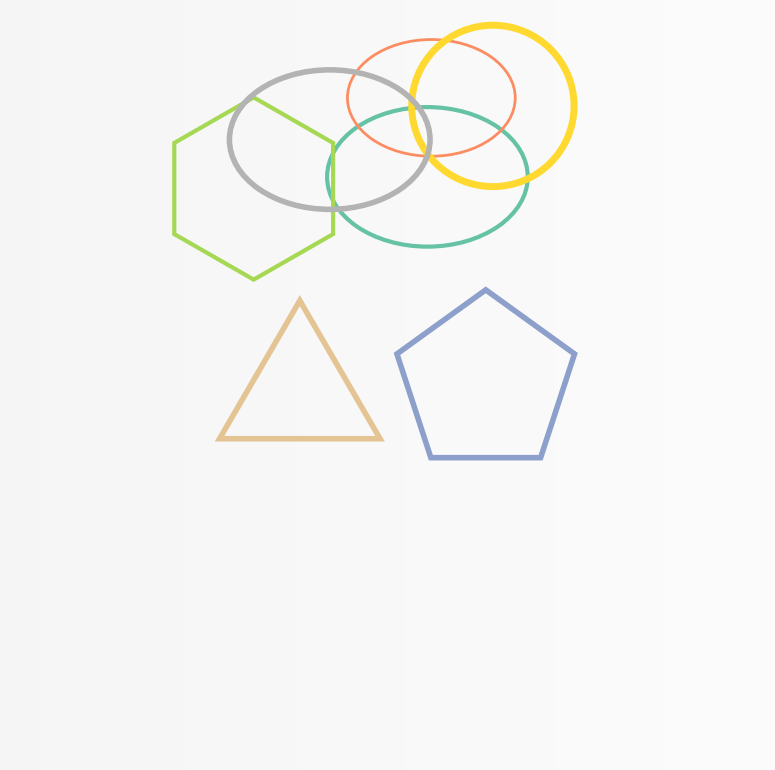[{"shape": "oval", "thickness": 1.5, "radius": 0.65, "center": [0.552, 0.77]}, {"shape": "oval", "thickness": 1, "radius": 0.54, "center": [0.557, 0.873]}, {"shape": "pentagon", "thickness": 2, "radius": 0.6, "center": [0.627, 0.503]}, {"shape": "hexagon", "thickness": 1.5, "radius": 0.59, "center": [0.327, 0.755]}, {"shape": "circle", "thickness": 2.5, "radius": 0.52, "center": [0.636, 0.862]}, {"shape": "triangle", "thickness": 2, "radius": 0.6, "center": [0.387, 0.49]}, {"shape": "oval", "thickness": 2, "radius": 0.65, "center": [0.425, 0.819]}]